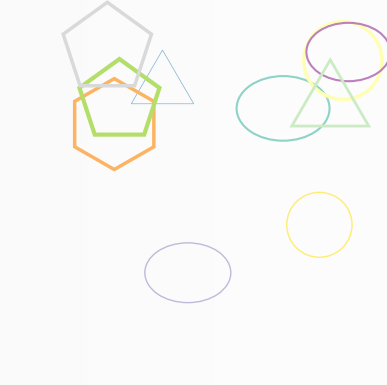[{"shape": "oval", "thickness": 1.5, "radius": 0.6, "center": [0.73, 0.718]}, {"shape": "circle", "thickness": 2.5, "radius": 0.5, "center": [0.885, 0.843]}, {"shape": "oval", "thickness": 1, "radius": 0.55, "center": [0.485, 0.292]}, {"shape": "triangle", "thickness": 0.5, "radius": 0.47, "center": [0.419, 0.777]}, {"shape": "hexagon", "thickness": 2.5, "radius": 0.59, "center": [0.295, 0.678]}, {"shape": "pentagon", "thickness": 3, "radius": 0.54, "center": [0.308, 0.738]}, {"shape": "pentagon", "thickness": 2.5, "radius": 0.6, "center": [0.277, 0.874]}, {"shape": "oval", "thickness": 1.5, "radius": 0.54, "center": [0.899, 0.865]}, {"shape": "triangle", "thickness": 2, "radius": 0.57, "center": [0.852, 0.73]}, {"shape": "circle", "thickness": 1, "radius": 0.42, "center": [0.824, 0.416]}]